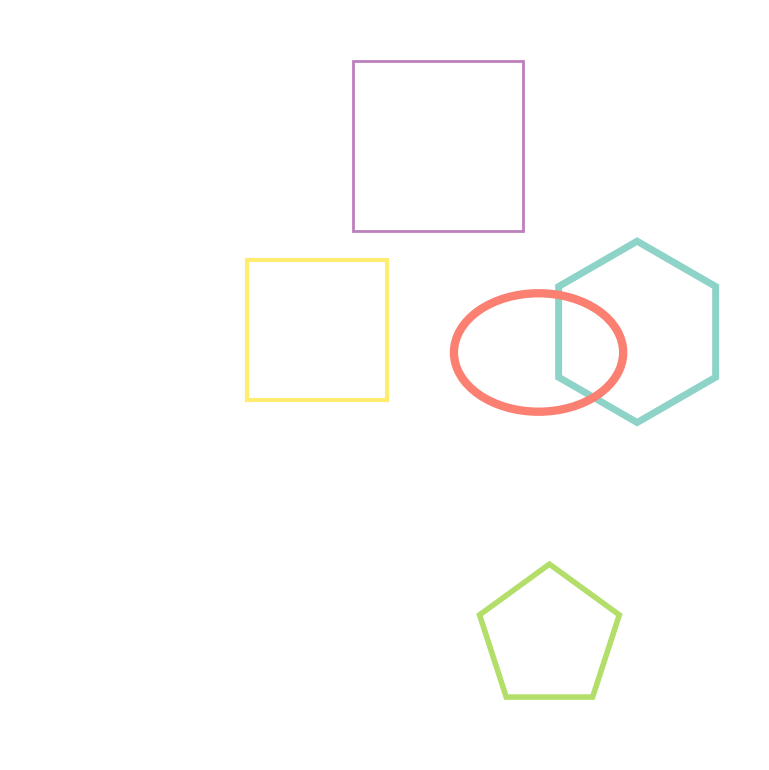[{"shape": "hexagon", "thickness": 2.5, "radius": 0.59, "center": [0.827, 0.569]}, {"shape": "oval", "thickness": 3, "radius": 0.55, "center": [0.699, 0.542]}, {"shape": "pentagon", "thickness": 2, "radius": 0.48, "center": [0.714, 0.172]}, {"shape": "square", "thickness": 1, "radius": 0.55, "center": [0.569, 0.811]}, {"shape": "square", "thickness": 1.5, "radius": 0.45, "center": [0.412, 0.571]}]